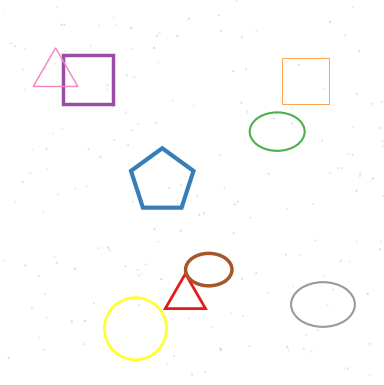[{"shape": "triangle", "thickness": 2, "radius": 0.3, "center": [0.482, 0.229]}, {"shape": "pentagon", "thickness": 3, "radius": 0.43, "center": [0.421, 0.53]}, {"shape": "oval", "thickness": 1.5, "radius": 0.36, "center": [0.72, 0.658]}, {"shape": "square", "thickness": 2.5, "radius": 0.32, "center": [0.229, 0.794]}, {"shape": "square", "thickness": 0.5, "radius": 0.3, "center": [0.794, 0.79]}, {"shape": "circle", "thickness": 2, "radius": 0.4, "center": [0.352, 0.146]}, {"shape": "oval", "thickness": 2.5, "radius": 0.3, "center": [0.542, 0.3]}, {"shape": "triangle", "thickness": 1, "radius": 0.33, "center": [0.144, 0.809]}, {"shape": "oval", "thickness": 1.5, "radius": 0.41, "center": [0.839, 0.209]}]